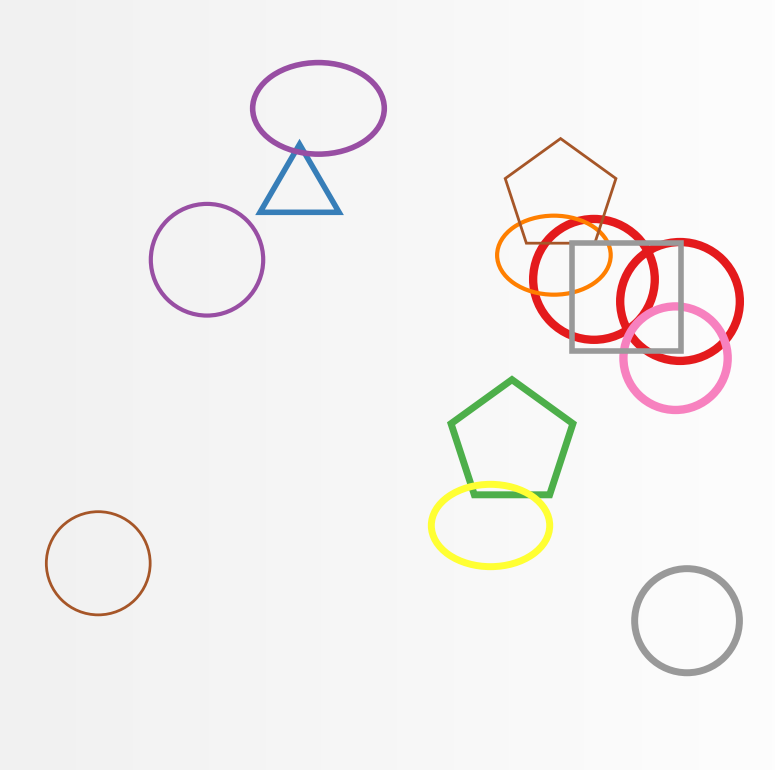[{"shape": "circle", "thickness": 3, "radius": 0.39, "center": [0.766, 0.637]}, {"shape": "circle", "thickness": 3, "radius": 0.39, "center": [0.877, 0.608]}, {"shape": "triangle", "thickness": 2, "radius": 0.29, "center": [0.387, 0.754]}, {"shape": "pentagon", "thickness": 2.5, "radius": 0.41, "center": [0.661, 0.424]}, {"shape": "circle", "thickness": 1.5, "radius": 0.36, "center": [0.267, 0.663]}, {"shape": "oval", "thickness": 2, "radius": 0.42, "center": [0.411, 0.859]}, {"shape": "oval", "thickness": 1.5, "radius": 0.37, "center": [0.715, 0.669]}, {"shape": "oval", "thickness": 2.5, "radius": 0.38, "center": [0.633, 0.318]}, {"shape": "circle", "thickness": 1, "radius": 0.34, "center": [0.127, 0.268]}, {"shape": "pentagon", "thickness": 1, "radius": 0.38, "center": [0.723, 0.745]}, {"shape": "circle", "thickness": 3, "radius": 0.34, "center": [0.872, 0.535]}, {"shape": "circle", "thickness": 2.5, "radius": 0.34, "center": [0.887, 0.194]}, {"shape": "square", "thickness": 2, "radius": 0.35, "center": [0.809, 0.614]}]